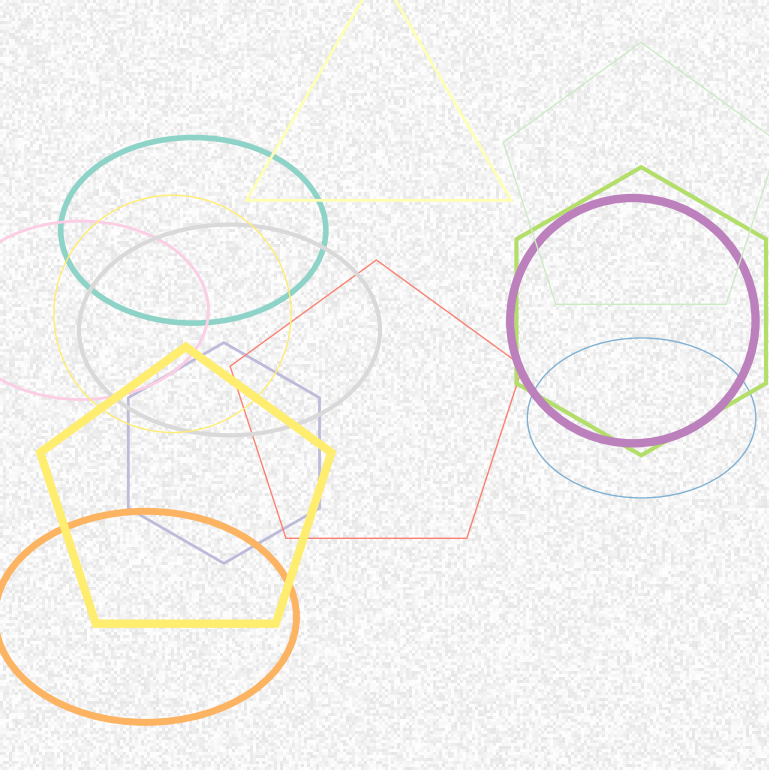[{"shape": "oval", "thickness": 2, "radius": 0.86, "center": [0.251, 0.701]}, {"shape": "triangle", "thickness": 1, "radius": 0.99, "center": [0.492, 0.839]}, {"shape": "hexagon", "thickness": 1, "radius": 0.72, "center": [0.291, 0.412]}, {"shape": "pentagon", "thickness": 0.5, "radius": 1.0, "center": [0.489, 0.463]}, {"shape": "oval", "thickness": 0.5, "radius": 0.74, "center": [0.833, 0.457]}, {"shape": "oval", "thickness": 2.5, "radius": 0.98, "center": [0.189, 0.199]}, {"shape": "hexagon", "thickness": 1.5, "radius": 0.94, "center": [0.833, 0.596]}, {"shape": "oval", "thickness": 1, "radius": 0.83, "center": [0.105, 0.597]}, {"shape": "oval", "thickness": 1.5, "radius": 0.98, "center": [0.298, 0.571]}, {"shape": "circle", "thickness": 3, "radius": 0.8, "center": [0.822, 0.584]}, {"shape": "pentagon", "thickness": 0.5, "radius": 0.94, "center": [0.832, 0.757]}, {"shape": "pentagon", "thickness": 3, "radius": 0.99, "center": [0.241, 0.351]}, {"shape": "circle", "thickness": 0.5, "radius": 0.77, "center": [0.224, 0.592]}]